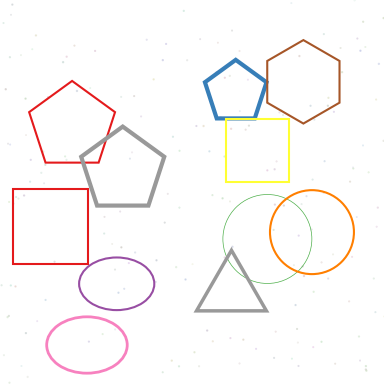[{"shape": "pentagon", "thickness": 1.5, "radius": 0.59, "center": [0.187, 0.672]}, {"shape": "square", "thickness": 1.5, "radius": 0.48, "center": [0.131, 0.412]}, {"shape": "pentagon", "thickness": 3, "radius": 0.42, "center": [0.612, 0.76]}, {"shape": "circle", "thickness": 0.5, "radius": 0.58, "center": [0.694, 0.379]}, {"shape": "oval", "thickness": 1.5, "radius": 0.49, "center": [0.303, 0.263]}, {"shape": "circle", "thickness": 1.5, "radius": 0.55, "center": [0.81, 0.397]}, {"shape": "square", "thickness": 1.5, "radius": 0.41, "center": [0.67, 0.608]}, {"shape": "hexagon", "thickness": 1.5, "radius": 0.54, "center": [0.788, 0.787]}, {"shape": "oval", "thickness": 2, "radius": 0.52, "center": [0.226, 0.104]}, {"shape": "triangle", "thickness": 2.5, "radius": 0.52, "center": [0.601, 0.245]}, {"shape": "pentagon", "thickness": 3, "radius": 0.57, "center": [0.319, 0.558]}]